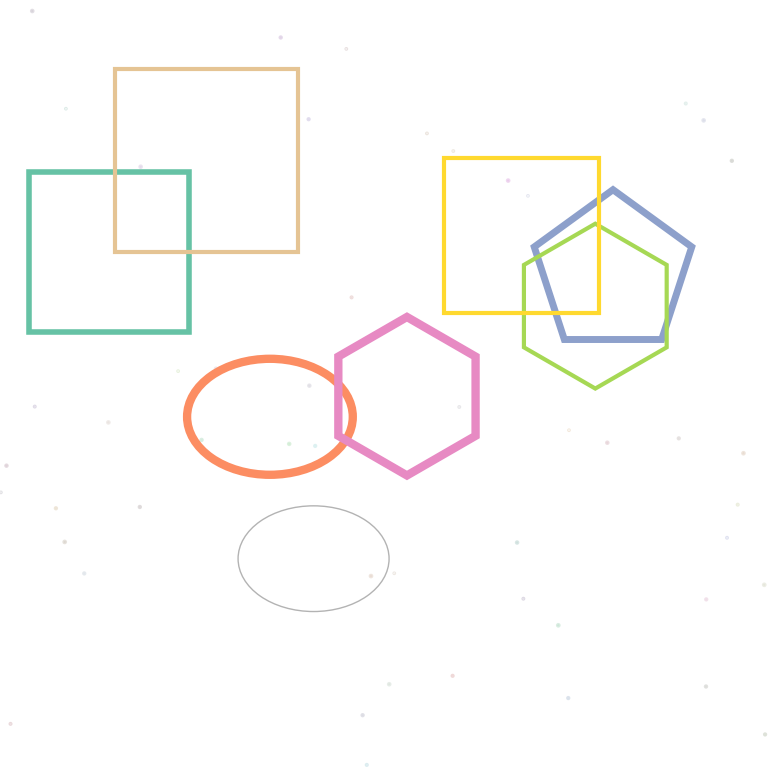[{"shape": "square", "thickness": 2, "radius": 0.52, "center": [0.142, 0.673]}, {"shape": "oval", "thickness": 3, "radius": 0.54, "center": [0.351, 0.459]}, {"shape": "pentagon", "thickness": 2.5, "radius": 0.54, "center": [0.796, 0.646]}, {"shape": "hexagon", "thickness": 3, "radius": 0.51, "center": [0.529, 0.485]}, {"shape": "hexagon", "thickness": 1.5, "radius": 0.54, "center": [0.773, 0.602]}, {"shape": "square", "thickness": 1.5, "radius": 0.5, "center": [0.677, 0.695]}, {"shape": "square", "thickness": 1.5, "radius": 0.59, "center": [0.268, 0.792]}, {"shape": "oval", "thickness": 0.5, "radius": 0.49, "center": [0.407, 0.274]}]